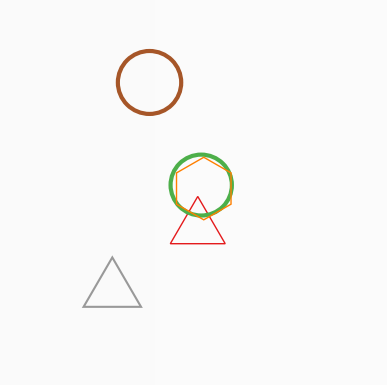[{"shape": "triangle", "thickness": 1, "radius": 0.41, "center": [0.51, 0.408]}, {"shape": "circle", "thickness": 3, "radius": 0.4, "center": [0.519, 0.519]}, {"shape": "hexagon", "thickness": 1, "radius": 0.41, "center": [0.526, 0.51]}, {"shape": "circle", "thickness": 3, "radius": 0.41, "center": [0.386, 0.786]}, {"shape": "triangle", "thickness": 1.5, "radius": 0.43, "center": [0.29, 0.246]}]